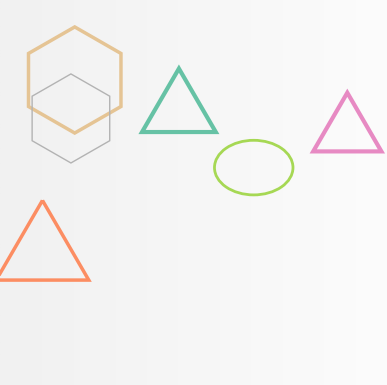[{"shape": "triangle", "thickness": 3, "radius": 0.55, "center": [0.462, 0.712]}, {"shape": "triangle", "thickness": 2.5, "radius": 0.69, "center": [0.11, 0.341]}, {"shape": "triangle", "thickness": 3, "radius": 0.51, "center": [0.896, 0.658]}, {"shape": "oval", "thickness": 2, "radius": 0.51, "center": [0.655, 0.565]}, {"shape": "hexagon", "thickness": 2.5, "radius": 0.69, "center": [0.193, 0.792]}, {"shape": "hexagon", "thickness": 1, "radius": 0.58, "center": [0.183, 0.692]}]